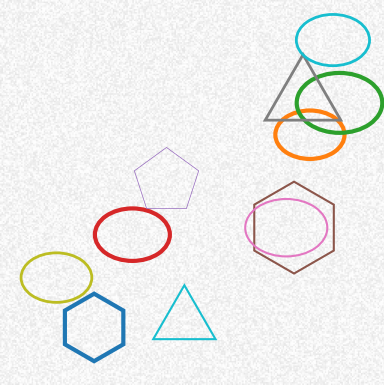[{"shape": "hexagon", "thickness": 3, "radius": 0.44, "center": [0.244, 0.15]}, {"shape": "oval", "thickness": 3, "radius": 0.45, "center": [0.805, 0.65]}, {"shape": "oval", "thickness": 3, "radius": 0.56, "center": [0.882, 0.733]}, {"shape": "oval", "thickness": 3, "radius": 0.49, "center": [0.344, 0.39]}, {"shape": "pentagon", "thickness": 0.5, "radius": 0.44, "center": [0.433, 0.529]}, {"shape": "hexagon", "thickness": 1.5, "radius": 0.6, "center": [0.764, 0.409]}, {"shape": "oval", "thickness": 1.5, "radius": 0.53, "center": [0.744, 0.409]}, {"shape": "triangle", "thickness": 2, "radius": 0.57, "center": [0.787, 0.745]}, {"shape": "oval", "thickness": 2, "radius": 0.46, "center": [0.147, 0.279]}, {"shape": "oval", "thickness": 2, "radius": 0.48, "center": [0.865, 0.896]}, {"shape": "triangle", "thickness": 1.5, "radius": 0.47, "center": [0.479, 0.166]}]